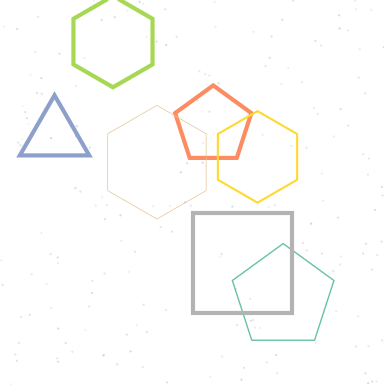[{"shape": "pentagon", "thickness": 1, "radius": 0.69, "center": [0.735, 0.229]}, {"shape": "pentagon", "thickness": 3, "radius": 0.52, "center": [0.554, 0.674]}, {"shape": "triangle", "thickness": 3, "radius": 0.52, "center": [0.142, 0.648]}, {"shape": "hexagon", "thickness": 3, "radius": 0.59, "center": [0.293, 0.892]}, {"shape": "hexagon", "thickness": 1.5, "radius": 0.59, "center": [0.669, 0.592]}, {"shape": "hexagon", "thickness": 0.5, "radius": 0.74, "center": [0.408, 0.579]}, {"shape": "square", "thickness": 3, "radius": 0.65, "center": [0.63, 0.317]}]